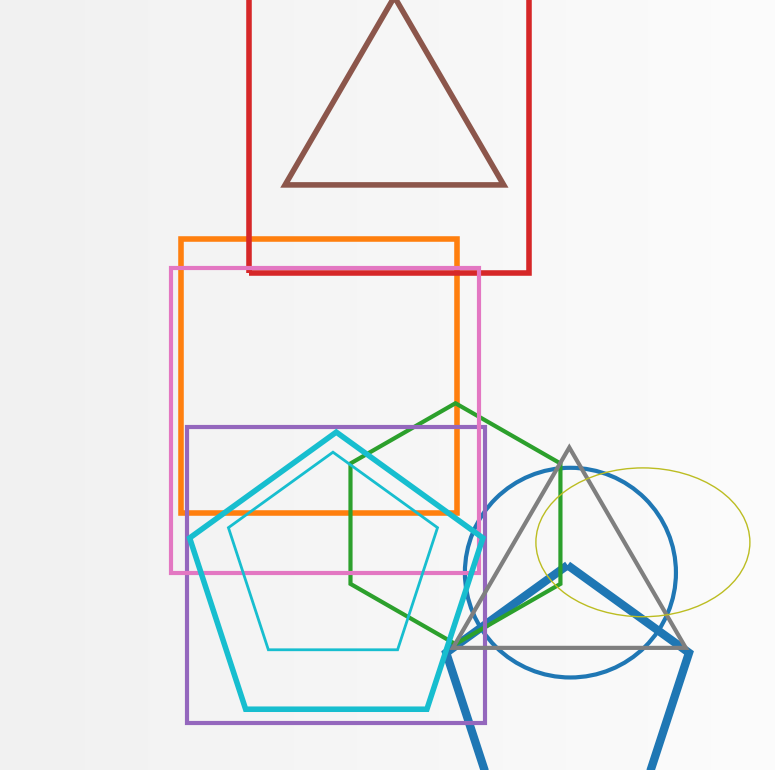[{"shape": "pentagon", "thickness": 3, "radius": 0.82, "center": [0.732, 0.101]}, {"shape": "circle", "thickness": 1.5, "radius": 0.68, "center": [0.736, 0.256]}, {"shape": "square", "thickness": 2, "radius": 0.89, "center": [0.412, 0.511]}, {"shape": "hexagon", "thickness": 1.5, "radius": 0.78, "center": [0.588, 0.32]}, {"shape": "square", "thickness": 2, "radius": 0.9, "center": [0.502, 0.826]}, {"shape": "square", "thickness": 1.5, "radius": 0.96, "center": [0.434, 0.254]}, {"shape": "triangle", "thickness": 2, "radius": 0.81, "center": [0.509, 0.841]}, {"shape": "square", "thickness": 1.5, "radius": 0.99, "center": [0.419, 0.454]}, {"shape": "triangle", "thickness": 1.5, "radius": 0.87, "center": [0.735, 0.245]}, {"shape": "oval", "thickness": 0.5, "radius": 0.69, "center": [0.83, 0.296]}, {"shape": "pentagon", "thickness": 2, "radius": 0.99, "center": [0.434, 0.24]}, {"shape": "pentagon", "thickness": 1, "radius": 0.71, "center": [0.43, 0.271]}]